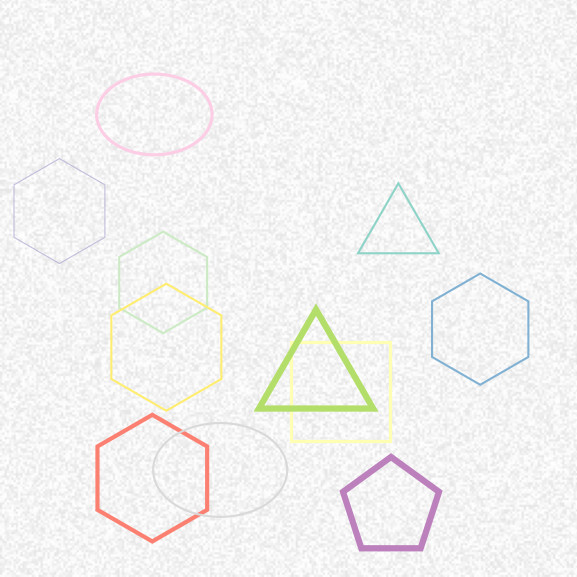[{"shape": "triangle", "thickness": 1, "radius": 0.4, "center": [0.69, 0.601]}, {"shape": "square", "thickness": 1.5, "radius": 0.43, "center": [0.59, 0.32]}, {"shape": "hexagon", "thickness": 0.5, "radius": 0.45, "center": [0.103, 0.634]}, {"shape": "hexagon", "thickness": 2, "radius": 0.55, "center": [0.264, 0.171]}, {"shape": "hexagon", "thickness": 1, "radius": 0.48, "center": [0.832, 0.429]}, {"shape": "triangle", "thickness": 3, "radius": 0.57, "center": [0.547, 0.349]}, {"shape": "oval", "thickness": 1.5, "radius": 0.5, "center": [0.267, 0.801]}, {"shape": "oval", "thickness": 1, "radius": 0.58, "center": [0.381, 0.185]}, {"shape": "pentagon", "thickness": 3, "radius": 0.44, "center": [0.677, 0.12]}, {"shape": "hexagon", "thickness": 1, "radius": 0.44, "center": [0.282, 0.51]}, {"shape": "hexagon", "thickness": 1, "radius": 0.55, "center": [0.288, 0.398]}]